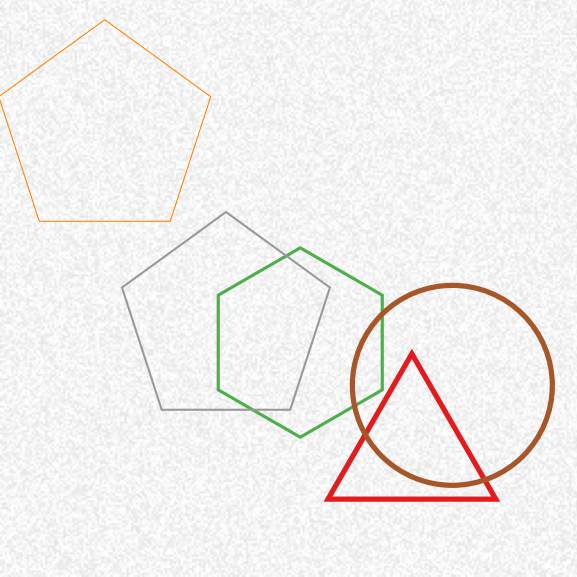[{"shape": "triangle", "thickness": 2.5, "radius": 0.84, "center": [0.713, 0.219]}, {"shape": "hexagon", "thickness": 1.5, "radius": 0.82, "center": [0.52, 0.406]}, {"shape": "pentagon", "thickness": 0.5, "radius": 0.96, "center": [0.181, 0.772]}, {"shape": "circle", "thickness": 2.5, "radius": 0.87, "center": [0.783, 0.332]}, {"shape": "pentagon", "thickness": 1, "radius": 0.95, "center": [0.391, 0.443]}]